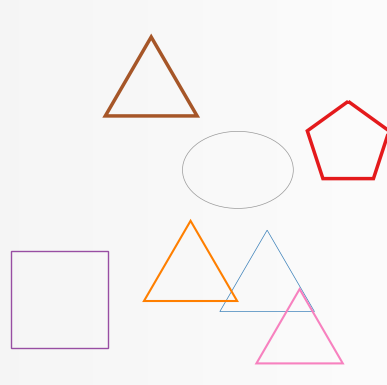[{"shape": "pentagon", "thickness": 2.5, "radius": 0.55, "center": [0.899, 0.626]}, {"shape": "triangle", "thickness": 0.5, "radius": 0.7, "center": [0.689, 0.261]}, {"shape": "square", "thickness": 1, "radius": 0.63, "center": [0.155, 0.222]}, {"shape": "triangle", "thickness": 1.5, "radius": 0.69, "center": [0.492, 0.288]}, {"shape": "triangle", "thickness": 2.5, "radius": 0.68, "center": [0.39, 0.767]}, {"shape": "triangle", "thickness": 1.5, "radius": 0.64, "center": [0.773, 0.12]}, {"shape": "oval", "thickness": 0.5, "radius": 0.72, "center": [0.614, 0.559]}]